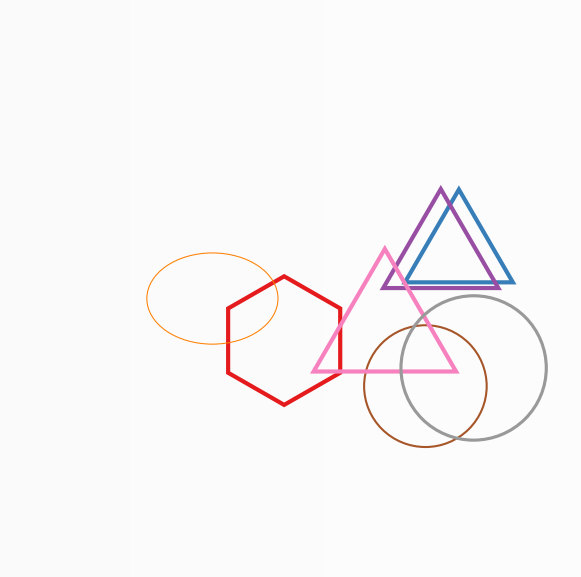[{"shape": "hexagon", "thickness": 2, "radius": 0.56, "center": [0.489, 0.409]}, {"shape": "triangle", "thickness": 2, "radius": 0.54, "center": [0.789, 0.564]}, {"shape": "triangle", "thickness": 2, "radius": 0.57, "center": [0.758, 0.557]}, {"shape": "oval", "thickness": 0.5, "radius": 0.56, "center": [0.365, 0.482]}, {"shape": "circle", "thickness": 1, "radius": 0.53, "center": [0.732, 0.331]}, {"shape": "triangle", "thickness": 2, "radius": 0.71, "center": [0.662, 0.427]}, {"shape": "circle", "thickness": 1.5, "radius": 0.62, "center": [0.815, 0.362]}]